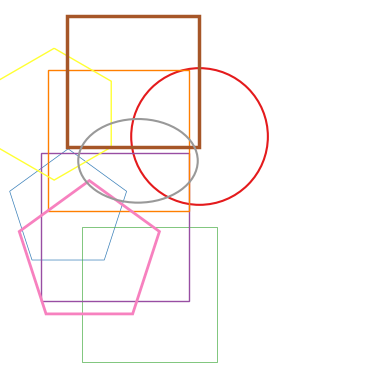[{"shape": "circle", "thickness": 1.5, "radius": 0.89, "center": [0.518, 0.645]}, {"shape": "pentagon", "thickness": 0.5, "radius": 0.8, "center": [0.177, 0.454]}, {"shape": "square", "thickness": 0.5, "radius": 0.88, "center": [0.388, 0.235]}, {"shape": "square", "thickness": 1, "radius": 0.96, "center": [0.299, 0.411]}, {"shape": "square", "thickness": 1, "radius": 0.92, "center": [0.308, 0.634]}, {"shape": "hexagon", "thickness": 1, "radius": 0.86, "center": [0.141, 0.703]}, {"shape": "square", "thickness": 2.5, "radius": 0.85, "center": [0.346, 0.788]}, {"shape": "pentagon", "thickness": 2, "radius": 0.96, "center": [0.232, 0.339]}, {"shape": "oval", "thickness": 1.5, "radius": 0.78, "center": [0.358, 0.582]}]